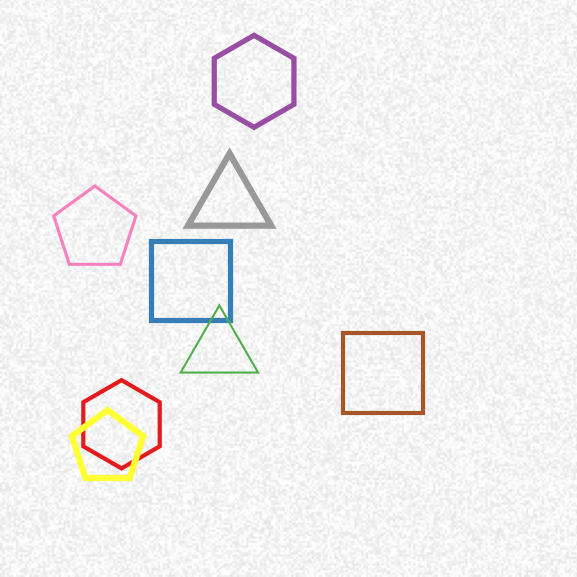[{"shape": "hexagon", "thickness": 2, "radius": 0.38, "center": [0.21, 0.264]}, {"shape": "square", "thickness": 2.5, "radius": 0.34, "center": [0.33, 0.514]}, {"shape": "triangle", "thickness": 1, "radius": 0.39, "center": [0.38, 0.393]}, {"shape": "hexagon", "thickness": 2.5, "radius": 0.4, "center": [0.44, 0.858]}, {"shape": "pentagon", "thickness": 3, "radius": 0.32, "center": [0.186, 0.224]}, {"shape": "square", "thickness": 2, "radius": 0.35, "center": [0.663, 0.353]}, {"shape": "pentagon", "thickness": 1.5, "radius": 0.37, "center": [0.164, 0.602]}, {"shape": "triangle", "thickness": 3, "radius": 0.42, "center": [0.398, 0.65]}]